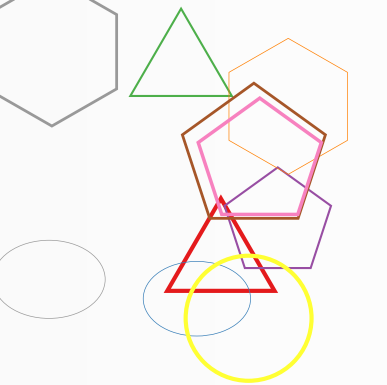[{"shape": "triangle", "thickness": 3, "radius": 0.8, "center": [0.57, 0.324]}, {"shape": "oval", "thickness": 0.5, "radius": 0.69, "center": [0.508, 0.224]}, {"shape": "triangle", "thickness": 1.5, "radius": 0.76, "center": [0.467, 0.826]}, {"shape": "pentagon", "thickness": 1.5, "radius": 0.72, "center": [0.717, 0.421]}, {"shape": "hexagon", "thickness": 0.5, "radius": 0.88, "center": [0.744, 0.724]}, {"shape": "circle", "thickness": 3, "radius": 0.81, "center": [0.642, 0.173]}, {"shape": "pentagon", "thickness": 2, "radius": 0.97, "center": [0.655, 0.59]}, {"shape": "pentagon", "thickness": 2.5, "radius": 0.83, "center": [0.67, 0.578]}, {"shape": "hexagon", "thickness": 2, "radius": 0.96, "center": [0.134, 0.866]}, {"shape": "oval", "thickness": 0.5, "radius": 0.72, "center": [0.126, 0.274]}]